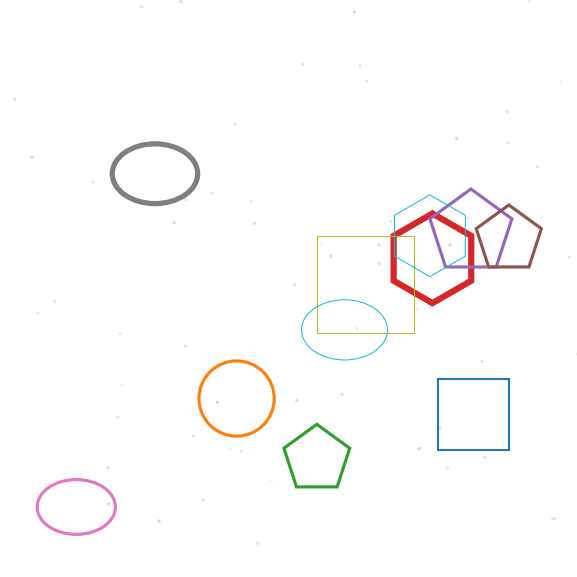[{"shape": "square", "thickness": 1, "radius": 0.31, "center": [0.82, 0.281]}, {"shape": "circle", "thickness": 1.5, "radius": 0.33, "center": [0.41, 0.309]}, {"shape": "pentagon", "thickness": 1.5, "radius": 0.3, "center": [0.549, 0.204]}, {"shape": "hexagon", "thickness": 3, "radius": 0.39, "center": [0.749, 0.552]}, {"shape": "pentagon", "thickness": 1.5, "radius": 0.37, "center": [0.815, 0.597]}, {"shape": "pentagon", "thickness": 1.5, "radius": 0.3, "center": [0.881, 0.585]}, {"shape": "oval", "thickness": 1.5, "radius": 0.34, "center": [0.132, 0.121]}, {"shape": "oval", "thickness": 2.5, "radius": 0.37, "center": [0.268, 0.698]}, {"shape": "square", "thickness": 0.5, "radius": 0.42, "center": [0.633, 0.507]}, {"shape": "hexagon", "thickness": 0.5, "radius": 0.35, "center": [0.744, 0.591]}, {"shape": "oval", "thickness": 0.5, "radius": 0.37, "center": [0.597, 0.428]}]